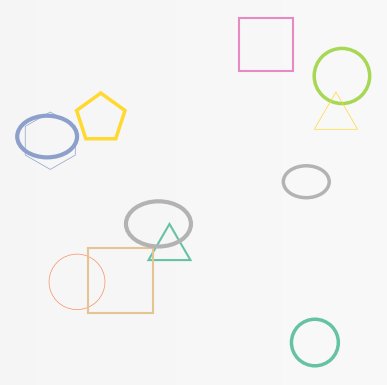[{"shape": "circle", "thickness": 2.5, "radius": 0.3, "center": [0.813, 0.11]}, {"shape": "triangle", "thickness": 1.5, "radius": 0.31, "center": [0.437, 0.356]}, {"shape": "circle", "thickness": 0.5, "radius": 0.36, "center": [0.199, 0.268]}, {"shape": "oval", "thickness": 3, "radius": 0.39, "center": [0.122, 0.645]}, {"shape": "hexagon", "thickness": 0.5, "radius": 0.37, "center": [0.13, 0.634]}, {"shape": "square", "thickness": 1.5, "radius": 0.35, "center": [0.686, 0.885]}, {"shape": "circle", "thickness": 2.5, "radius": 0.36, "center": [0.882, 0.803]}, {"shape": "triangle", "thickness": 0.5, "radius": 0.32, "center": [0.867, 0.696]}, {"shape": "pentagon", "thickness": 2.5, "radius": 0.33, "center": [0.26, 0.693]}, {"shape": "square", "thickness": 1.5, "radius": 0.42, "center": [0.311, 0.272]}, {"shape": "oval", "thickness": 2.5, "radius": 0.3, "center": [0.79, 0.528]}, {"shape": "oval", "thickness": 3, "radius": 0.42, "center": [0.409, 0.418]}]